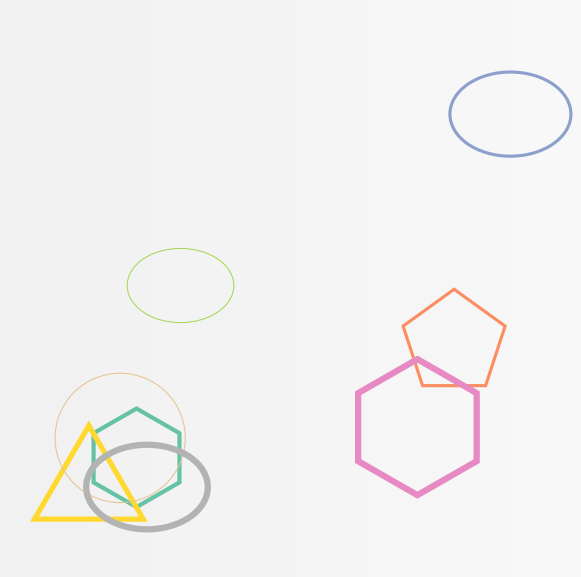[{"shape": "hexagon", "thickness": 2, "radius": 0.43, "center": [0.235, 0.206]}, {"shape": "pentagon", "thickness": 1.5, "radius": 0.46, "center": [0.781, 0.406]}, {"shape": "oval", "thickness": 1.5, "radius": 0.52, "center": [0.878, 0.802]}, {"shape": "hexagon", "thickness": 3, "radius": 0.59, "center": [0.718, 0.259]}, {"shape": "oval", "thickness": 0.5, "radius": 0.46, "center": [0.311, 0.505]}, {"shape": "triangle", "thickness": 2.5, "radius": 0.54, "center": [0.153, 0.154]}, {"shape": "circle", "thickness": 0.5, "radius": 0.56, "center": [0.207, 0.241]}, {"shape": "oval", "thickness": 3, "radius": 0.52, "center": [0.253, 0.156]}]